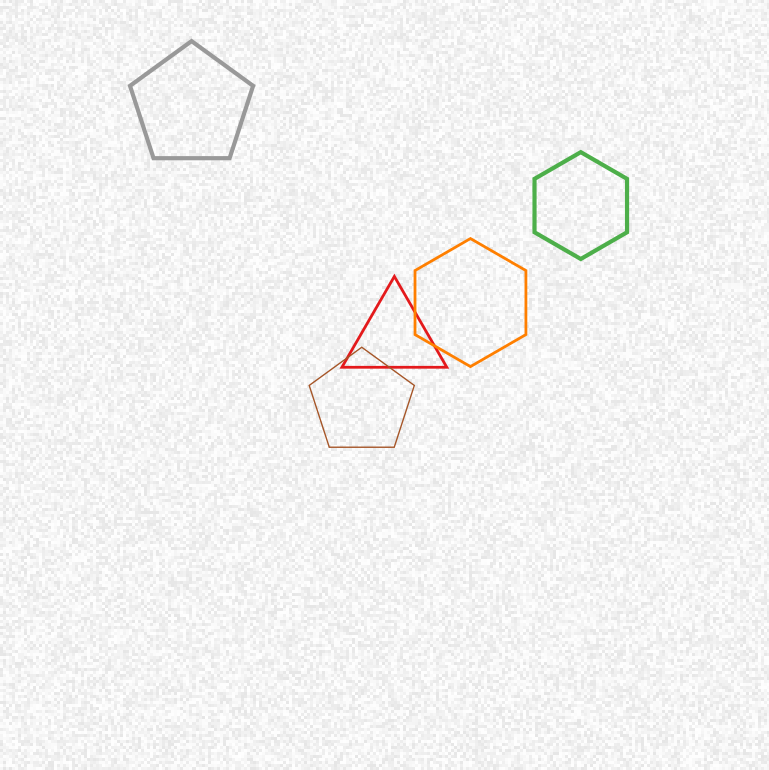[{"shape": "triangle", "thickness": 1, "radius": 0.39, "center": [0.512, 0.562]}, {"shape": "hexagon", "thickness": 1.5, "radius": 0.35, "center": [0.754, 0.733]}, {"shape": "hexagon", "thickness": 1, "radius": 0.42, "center": [0.611, 0.607]}, {"shape": "pentagon", "thickness": 0.5, "radius": 0.36, "center": [0.47, 0.477]}, {"shape": "pentagon", "thickness": 1.5, "radius": 0.42, "center": [0.249, 0.863]}]